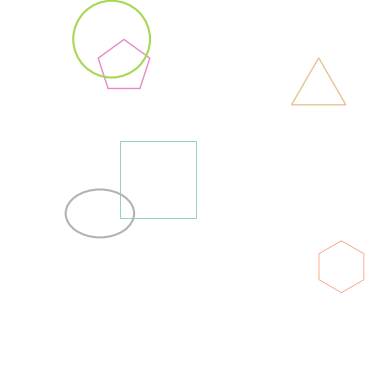[{"shape": "square", "thickness": 0.5, "radius": 0.5, "center": [0.41, 0.534]}, {"shape": "hexagon", "thickness": 0.5, "radius": 0.34, "center": [0.887, 0.307]}, {"shape": "pentagon", "thickness": 1, "radius": 0.35, "center": [0.322, 0.827]}, {"shape": "circle", "thickness": 1.5, "radius": 0.5, "center": [0.29, 0.898]}, {"shape": "triangle", "thickness": 1, "radius": 0.41, "center": [0.828, 0.768]}, {"shape": "oval", "thickness": 1.5, "radius": 0.44, "center": [0.259, 0.446]}]